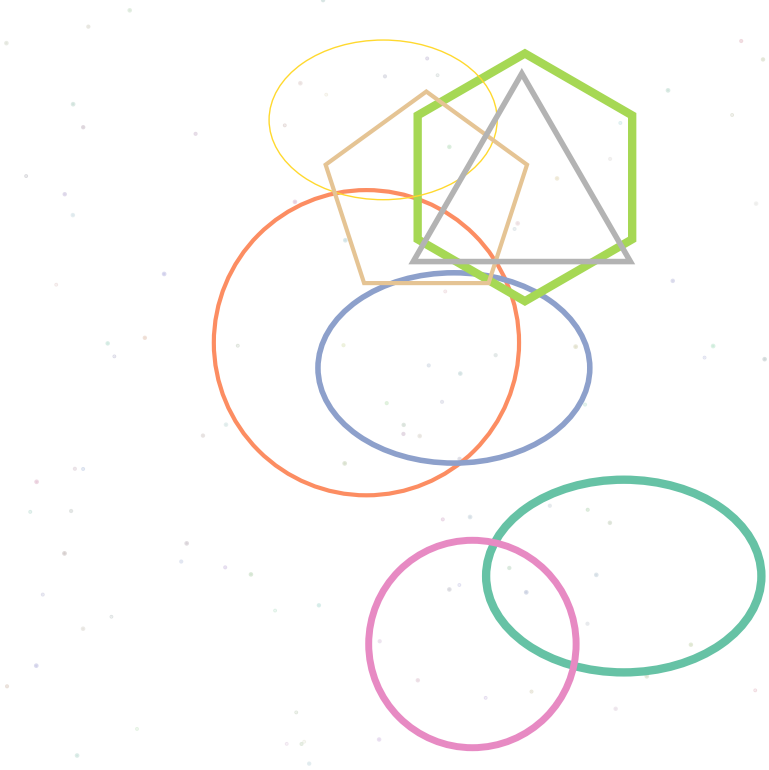[{"shape": "oval", "thickness": 3, "radius": 0.89, "center": [0.81, 0.252]}, {"shape": "circle", "thickness": 1.5, "radius": 0.99, "center": [0.476, 0.555]}, {"shape": "oval", "thickness": 2, "radius": 0.88, "center": [0.589, 0.522]}, {"shape": "circle", "thickness": 2.5, "radius": 0.67, "center": [0.614, 0.164]}, {"shape": "hexagon", "thickness": 3, "radius": 0.8, "center": [0.682, 0.77]}, {"shape": "oval", "thickness": 0.5, "radius": 0.74, "center": [0.498, 0.844]}, {"shape": "pentagon", "thickness": 1.5, "radius": 0.69, "center": [0.554, 0.744]}, {"shape": "triangle", "thickness": 2, "radius": 0.81, "center": [0.678, 0.742]}]